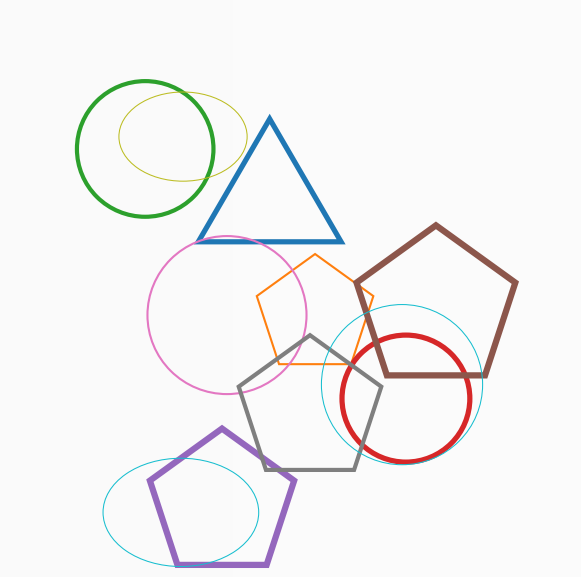[{"shape": "triangle", "thickness": 2.5, "radius": 0.71, "center": [0.464, 0.651]}, {"shape": "pentagon", "thickness": 1, "radius": 0.53, "center": [0.542, 0.454]}, {"shape": "circle", "thickness": 2, "radius": 0.59, "center": [0.25, 0.741]}, {"shape": "circle", "thickness": 2.5, "radius": 0.55, "center": [0.698, 0.309]}, {"shape": "pentagon", "thickness": 3, "radius": 0.65, "center": [0.382, 0.127]}, {"shape": "pentagon", "thickness": 3, "radius": 0.72, "center": [0.75, 0.465]}, {"shape": "circle", "thickness": 1, "radius": 0.68, "center": [0.391, 0.454]}, {"shape": "pentagon", "thickness": 2, "radius": 0.64, "center": [0.533, 0.29]}, {"shape": "oval", "thickness": 0.5, "radius": 0.55, "center": [0.315, 0.763]}, {"shape": "oval", "thickness": 0.5, "radius": 0.67, "center": [0.311, 0.112]}, {"shape": "circle", "thickness": 0.5, "radius": 0.69, "center": [0.692, 0.333]}]